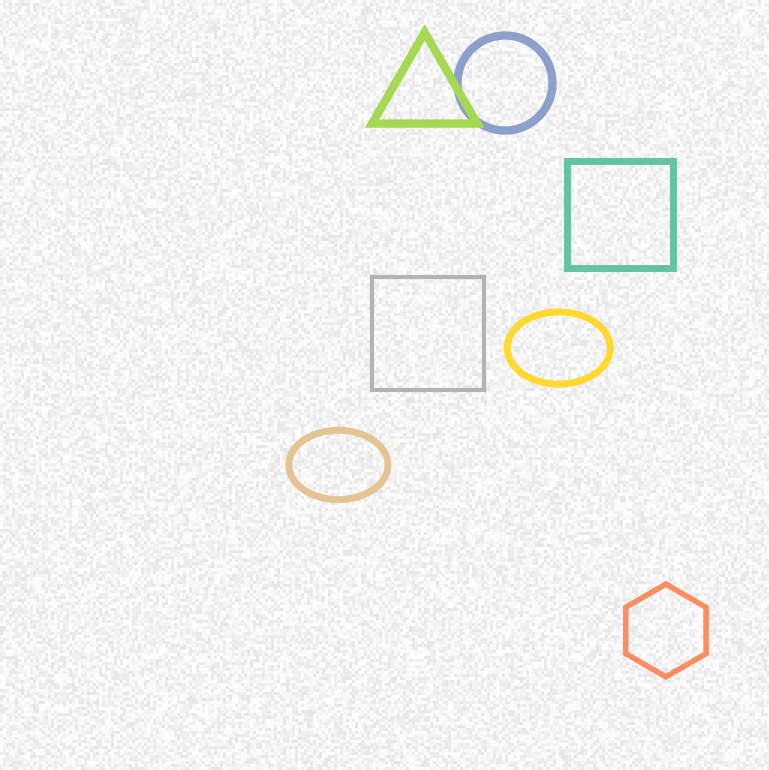[{"shape": "square", "thickness": 2.5, "radius": 0.35, "center": [0.805, 0.721]}, {"shape": "hexagon", "thickness": 2, "radius": 0.3, "center": [0.865, 0.181]}, {"shape": "circle", "thickness": 3, "radius": 0.31, "center": [0.656, 0.892]}, {"shape": "triangle", "thickness": 3, "radius": 0.39, "center": [0.552, 0.879]}, {"shape": "oval", "thickness": 2.5, "radius": 0.33, "center": [0.726, 0.548]}, {"shape": "oval", "thickness": 2.5, "radius": 0.32, "center": [0.439, 0.396]}, {"shape": "square", "thickness": 1.5, "radius": 0.37, "center": [0.556, 0.567]}]